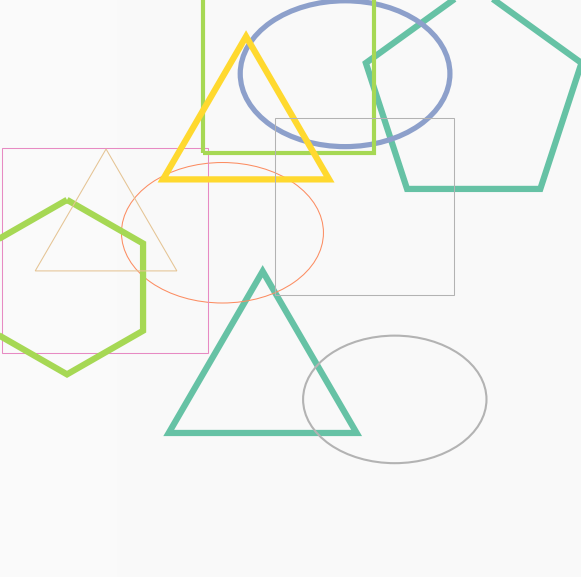[{"shape": "pentagon", "thickness": 3, "radius": 0.98, "center": [0.815, 0.83]}, {"shape": "triangle", "thickness": 3, "radius": 0.93, "center": [0.452, 0.343]}, {"shape": "oval", "thickness": 0.5, "radius": 0.87, "center": [0.383, 0.596]}, {"shape": "oval", "thickness": 2.5, "radius": 0.9, "center": [0.594, 0.871]}, {"shape": "square", "thickness": 0.5, "radius": 0.89, "center": [0.181, 0.565]}, {"shape": "hexagon", "thickness": 3, "radius": 0.76, "center": [0.115, 0.502]}, {"shape": "square", "thickness": 2, "radius": 0.74, "center": [0.496, 0.881]}, {"shape": "triangle", "thickness": 3, "radius": 0.82, "center": [0.423, 0.771]}, {"shape": "triangle", "thickness": 0.5, "radius": 0.7, "center": [0.182, 0.6]}, {"shape": "oval", "thickness": 1, "radius": 0.79, "center": [0.679, 0.308]}, {"shape": "square", "thickness": 0.5, "radius": 0.77, "center": [0.627, 0.641]}]